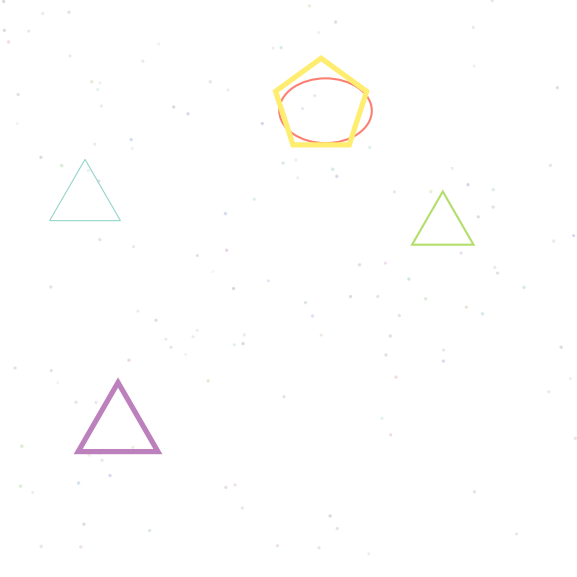[{"shape": "triangle", "thickness": 0.5, "radius": 0.35, "center": [0.147, 0.652]}, {"shape": "oval", "thickness": 1, "radius": 0.4, "center": [0.564, 0.807]}, {"shape": "triangle", "thickness": 1, "radius": 0.31, "center": [0.767, 0.606]}, {"shape": "triangle", "thickness": 2.5, "radius": 0.4, "center": [0.204, 0.257]}, {"shape": "pentagon", "thickness": 2.5, "radius": 0.41, "center": [0.556, 0.815]}]